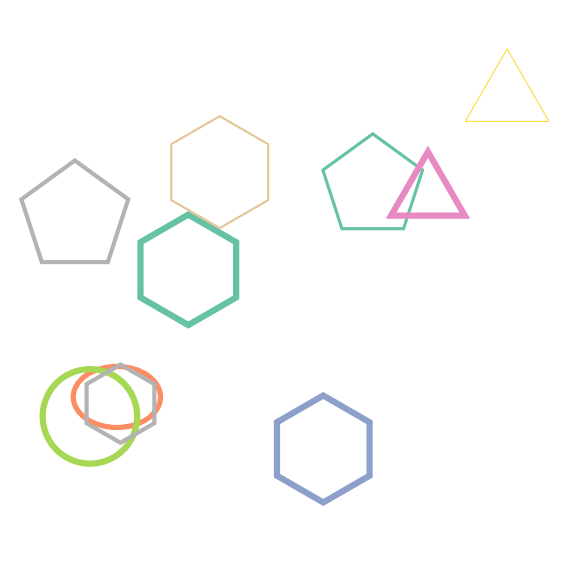[{"shape": "hexagon", "thickness": 3, "radius": 0.48, "center": [0.326, 0.532]}, {"shape": "pentagon", "thickness": 1.5, "radius": 0.45, "center": [0.645, 0.677]}, {"shape": "oval", "thickness": 2.5, "radius": 0.38, "center": [0.202, 0.312]}, {"shape": "hexagon", "thickness": 3, "radius": 0.46, "center": [0.56, 0.222]}, {"shape": "triangle", "thickness": 3, "radius": 0.37, "center": [0.741, 0.663]}, {"shape": "circle", "thickness": 3, "radius": 0.41, "center": [0.156, 0.278]}, {"shape": "triangle", "thickness": 0.5, "radius": 0.42, "center": [0.878, 0.831]}, {"shape": "hexagon", "thickness": 1, "radius": 0.48, "center": [0.381, 0.701]}, {"shape": "pentagon", "thickness": 2, "radius": 0.49, "center": [0.13, 0.624]}, {"shape": "hexagon", "thickness": 2, "radius": 0.34, "center": [0.209, 0.3]}]